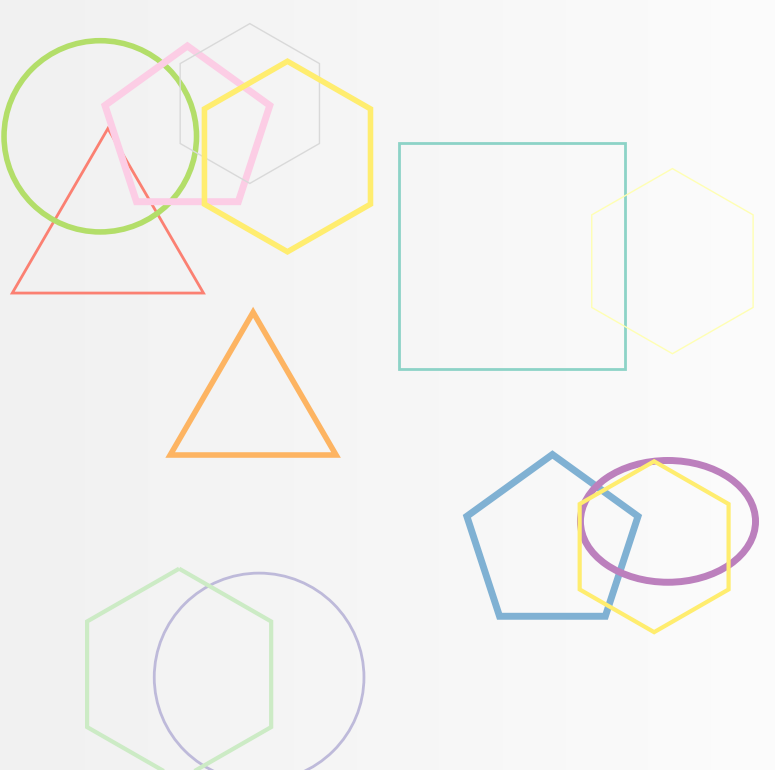[{"shape": "square", "thickness": 1, "radius": 0.73, "center": [0.661, 0.668]}, {"shape": "hexagon", "thickness": 0.5, "radius": 0.6, "center": [0.868, 0.661]}, {"shape": "circle", "thickness": 1, "radius": 0.68, "center": [0.334, 0.12]}, {"shape": "triangle", "thickness": 1, "radius": 0.71, "center": [0.139, 0.691]}, {"shape": "pentagon", "thickness": 2.5, "radius": 0.58, "center": [0.713, 0.294]}, {"shape": "triangle", "thickness": 2, "radius": 0.62, "center": [0.327, 0.471]}, {"shape": "circle", "thickness": 2, "radius": 0.62, "center": [0.129, 0.823]}, {"shape": "pentagon", "thickness": 2.5, "radius": 0.56, "center": [0.242, 0.829]}, {"shape": "hexagon", "thickness": 0.5, "radius": 0.52, "center": [0.322, 0.866]}, {"shape": "oval", "thickness": 2.5, "radius": 0.56, "center": [0.862, 0.323]}, {"shape": "hexagon", "thickness": 1.5, "radius": 0.69, "center": [0.231, 0.124]}, {"shape": "hexagon", "thickness": 2, "radius": 0.62, "center": [0.371, 0.797]}, {"shape": "hexagon", "thickness": 1.5, "radius": 0.55, "center": [0.844, 0.29]}]